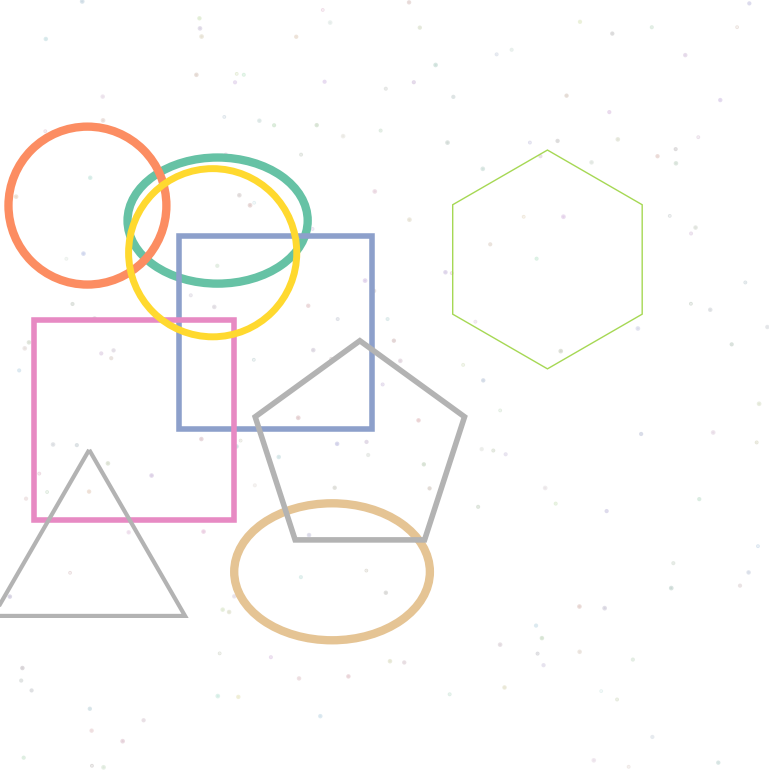[{"shape": "oval", "thickness": 3, "radius": 0.58, "center": [0.283, 0.714]}, {"shape": "circle", "thickness": 3, "radius": 0.51, "center": [0.114, 0.733]}, {"shape": "square", "thickness": 2, "radius": 0.63, "center": [0.358, 0.568]}, {"shape": "square", "thickness": 2, "radius": 0.65, "center": [0.174, 0.455]}, {"shape": "hexagon", "thickness": 0.5, "radius": 0.71, "center": [0.711, 0.663]}, {"shape": "circle", "thickness": 2.5, "radius": 0.55, "center": [0.276, 0.672]}, {"shape": "oval", "thickness": 3, "radius": 0.64, "center": [0.431, 0.257]}, {"shape": "pentagon", "thickness": 2, "radius": 0.71, "center": [0.467, 0.415]}, {"shape": "triangle", "thickness": 1.5, "radius": 0.72, "center": [0.116, 0.272]}]